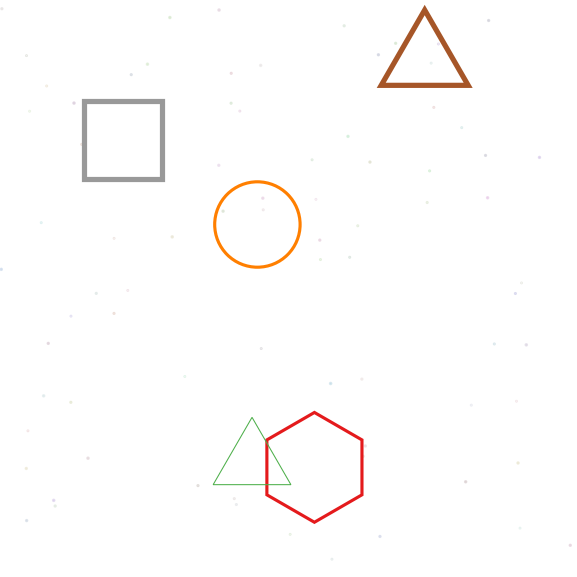[{"shape": "hexagon", "thickness": 1.5, "radius": 0.48, "center": [0.544, 0.19]}, {"shape": "triangle", "thickness": 0.5, "radius": 0.39, "center": [0.436, 0.199]}, {"shape": "circle", "thickness": 1.5, "radius": 0.37, "center": [0.446, 0.61]}, {"shape": "triangle", "thickness": 2.5, "radius": 0.43, "center": [0.735, 0.895]}, {"shape": "square", "thickness": 2.5, "radius": 0.34, "center": [0.213, 0.757]}]